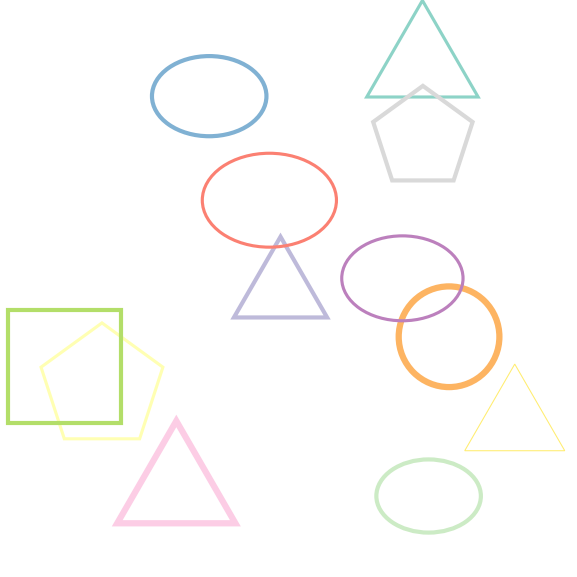[{"shape": "triangle", "thickness": 1.5, "radius": 0.56, "center": [0.731, 0.887]}, {"shape": "pentagon", "thickness": 1.5, "radius": 0.55, "center": [0.177, 0.329]}, {"shape": "triangle", "thickness": 2, "radius": 0.47, "center": [0.486, 0.496]}, {"shape": "oval", "thickness": 1.5, "radius": 0.58, "center": [0.466, 0.652]}, {"shape": "oval", "thickness": 2, "radius": 0.5, "center": [0.362, 0.833]}, {"shape": "circle", "thickness": 3, "radius": 0.44, "center": [0.778, 0.416]}, {"shape": "square", "thickness": 2, "radius": 0.49, "center": [0.112, 0.364]}, {"shape": "triangle", "thickness": 3, "radius": 0.59, "center": [0.305, 0.152]}, {"shape": "pentagon", "thickness": 2, "radius": 0.45, "center": [0.732, 0.76]}, {"shape": "oval", "thickness": 1.5, "radius": 0.53, "center": [0.697, 0.517]}, {"shape": "oval", "thickness": 2, "radius": 0.45, "center": [0.742, 0.14]}, {"shape": "triangle", "thickness": 0.5, "radius": 0.5, "center": [0.891, 0.269]}]